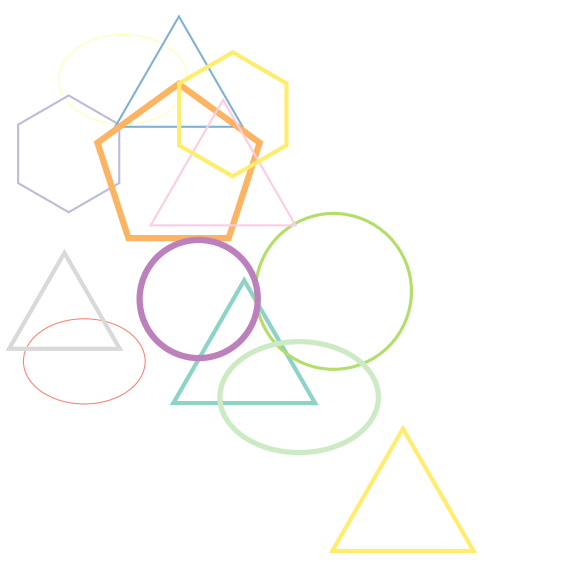[{"shape": "triangle", "thickness": 2, "radius": 0.71, "center": [0.423, 0.372]}, {"shape": "oval", "thickness": 0.5, "radius": 0.56, "center": [0.213, 0.862]}, {"shape": "hexagon", "thickness": 1, "radius": 0.51, "center": [0.119, 0.733]}, {"shape": "oval", "thickness": 0.5, "radius": 0.53, "center": [0.146, 0.373]}, {"shape": "triangle", "thickness": 1, "radius": 0.64, "center": [0.31, 0.843]}, {"shape": "pentagon", "thickness": 3, "radius": 0.74, "center": [0.309, 0.706]}, {"shape": "circle", "thickness": 1.5, "radius": 0.67, "center": [0.577, 0.495]}, {"shape": "triangle", "thickness": 1, "radius": 0.72, "center": [0.386, 0.681]}, {"shape": "triangle", "thickness": 2, "radius": 0.55, "center": [0.112, 0.451]}, {"shape": "circle", "thickness": 3, "radius": 0.51, "center": [0.344, 0.481]}, {"shape": "oval", "thickness": 2.5, "radius": 0.69, "center": [0.518, 0.312]}, {"shape": "triangle", "thickness": 2, "radius": 0.71, "center": [0.698, 0.116]}, {"shape": "hexagon", "thickness": 2, "radius": 0.54, "center": [0.403, 0.801]}]